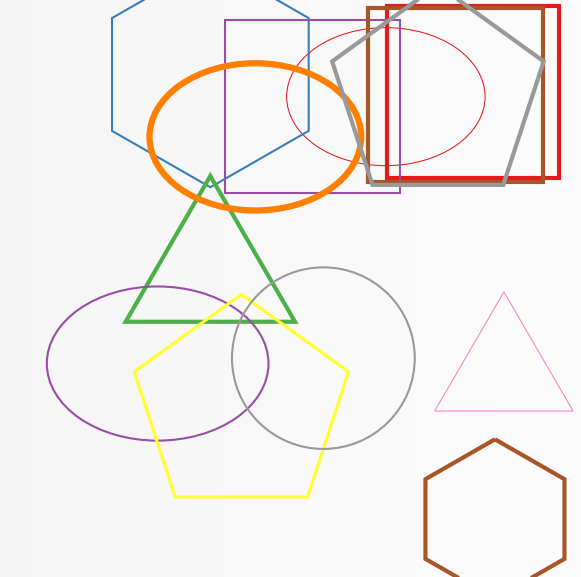[{"shape": "square", "thickness": 2, "radius": 0.74, "center": [0.814, 0.84]}, {"shape": "oval", "thickness": 0.5, "radius": 0.85, "center": [0.664, 0.832]}, {"shape": "hexagon", "thickness": 1, "radius": 0.98, "center": [0.362, 0.87]}, {"shape": "triangle", "thickness": 2, "radius": 0.84, "center": [0.362, 0.526]}, {"shape": "square", "thickness": 1, "radius": 0.75, "center": [0.538, 0.815]}, {"shape": "oval", "thickness": 1, "radius": 0.95, "center": [0.271, 0.37]}, {"shape": "oval", "thickness": 3, "radius": 0.91, "center": [0.439, 0.762]}, {"shape": "pentagon", "thickness": 1.5, "radius": 0.97, "center": [0.415, 0.295]}, {"shape": "hexagon", "thickness": 2, "radius": 0.69, "center": [0.852, 0.1]}, {"shape": "square", "thickness": 2, "radius": 0.75, "center": [0.784, 0.835]}, {"shape": "triangle", "thickness": 0.5, "radius": 0.69, "center": [0.867, 0.356]}, {"shape": "circle", "thickness": 1, "radius": 0.79, "center": [0.556, 0.379]}, {"shape": "pentagon", "thickness": 2, "radius": 0.96, "center": [0.753, 0.834]}]